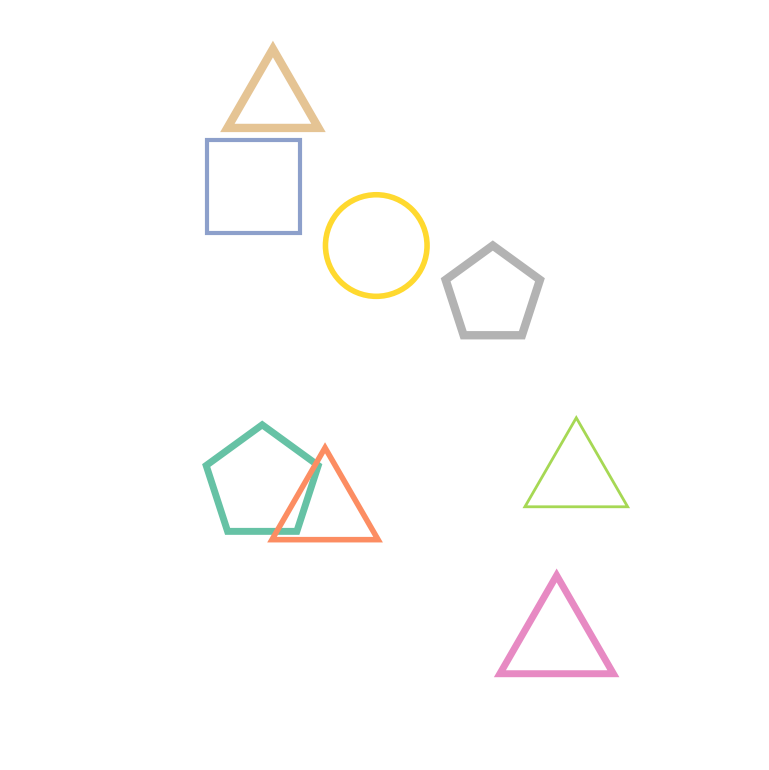[{"shape": "pentagon", "thickness": 2.5, "radius": 0.38, "center": [0.341, 0.372]}, {"shape": "triangle", "thickness": 2, "radius": 0.4, "center": [0.422, 0.339]}, {"shape": "square", "thickness": 1.5, "radius": 0.3, "center": [0.329, 0.757]}, {"shape": "triangle", "thickness": 2.5, "radius": 0.43, "center": [0.723, 0.168]}, {"shape": "triangle", "thickness": 1, "radius": 0.39, "center": [0.748, 0.38]}, {"shape": "circle", "thickness": 2, "radius": 0.33, "center": [0.489, 0.681]}, {"shape": "triangle", "thickness": 3, "radius": 0.34, "center": [0.354, 0.868]}, {"shape": "pentagon", "thickness": 3, "radius": 0.32, "center": [0.64, 0.617]}]